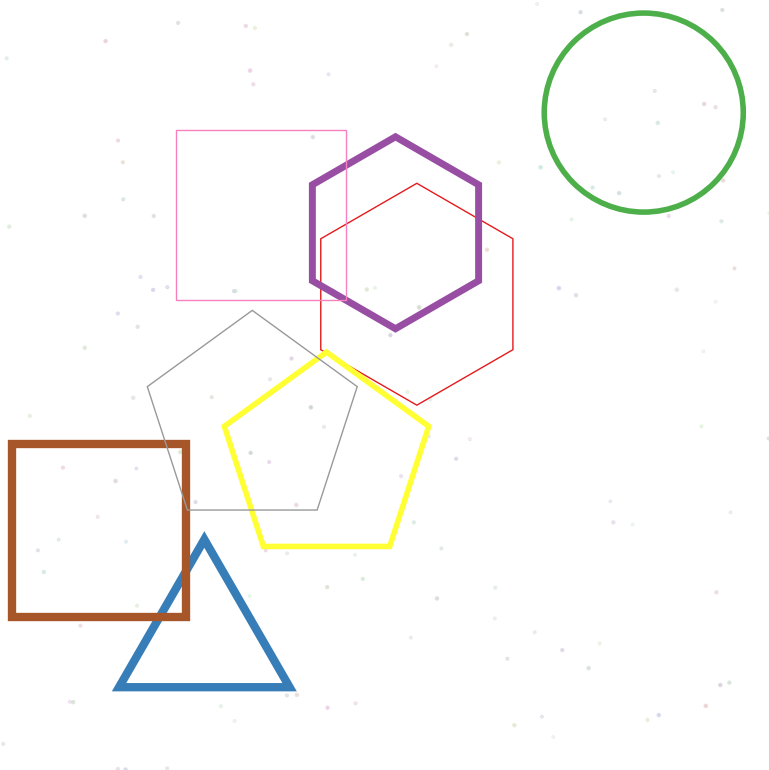[{"shape": "hexagon", "thickness": 0.5, "radius": 0.72, "center": [0.541, 0.618]}, {"shape": "triangle", "thickness": 3, "radius": 0.64, "center": [0.265, 0.171]}, {"shape": "circle", "thickness": 2, "radius": 0.65, "center": [0.836, 0.854]}, {"shape": "hexagon", "thickness": 2.5, "radius": 0.62, "center": [0.514, 0.698]}, {"shape": "pentagon", "thickness": 2, "radius": 0.7, "center": [0.424, 0.403]}, {"shape": "square", "thickness": 3, "radius": 0.56, "center": [0.129, 0.311]}, {"shape": "square", "thickness": 0.5, "radius": 0.55, "center": [0.339, 0.721]}, {"shape": "pentagon", "thickness": 0.5, "radius": 0.72, "center": [0.328, 0.454]}]